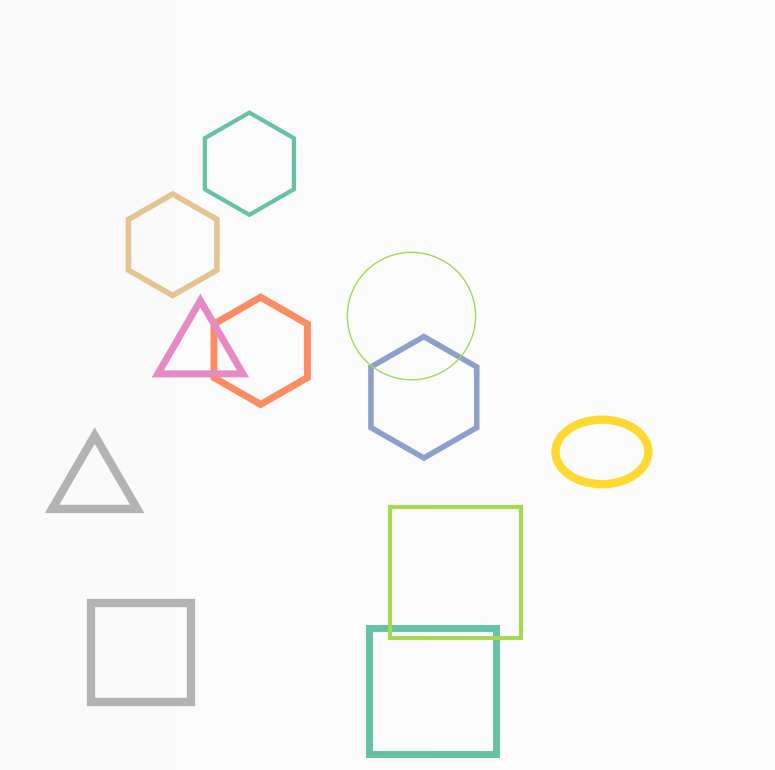[{"shape": "square", "thickness": 2.5, "radius": 0.41, "center": [0.558, 0.103]}, {"shape": "hexagon", "thickness": 1.5, "radius": 0.33, "center": [0.322, 0.787]}, {"shape": "hexagon", "thickness": 2.5, "radius": 0.35, "center": [0.336, 0.544]}, {"shape": "hexagon", "thickness": 2, "radius": 0.39, "center": [0.547, 0.484]}, {"shape": "triangle", "thickness": 2.5, "radius": 0.32, "center": [0.259, 0.546]}, {"shape": "circle", "thickness": 0.5, "radius": 0.41, "center": [0.531, 0.59]}, {"shape": "square", "thickness": 1.5, "radius": 0.42, "center": [0.587, 0.256]}, {"shape": "oval", "thickness": 3, "radius": 0.3, "center": [0.777, 0.413]}, {"shape": "hexagon", "thickness": 2, "radius": 0.33, "center": [0.223, 0.682]}, {"shape": "triangle", "thickness": 3, "radius": 0.32, "center": [0.122, 0.371]}, {"shape": "square", "thickness": 3, "radius": 0.32, "center": [0.182, 0.152]}]